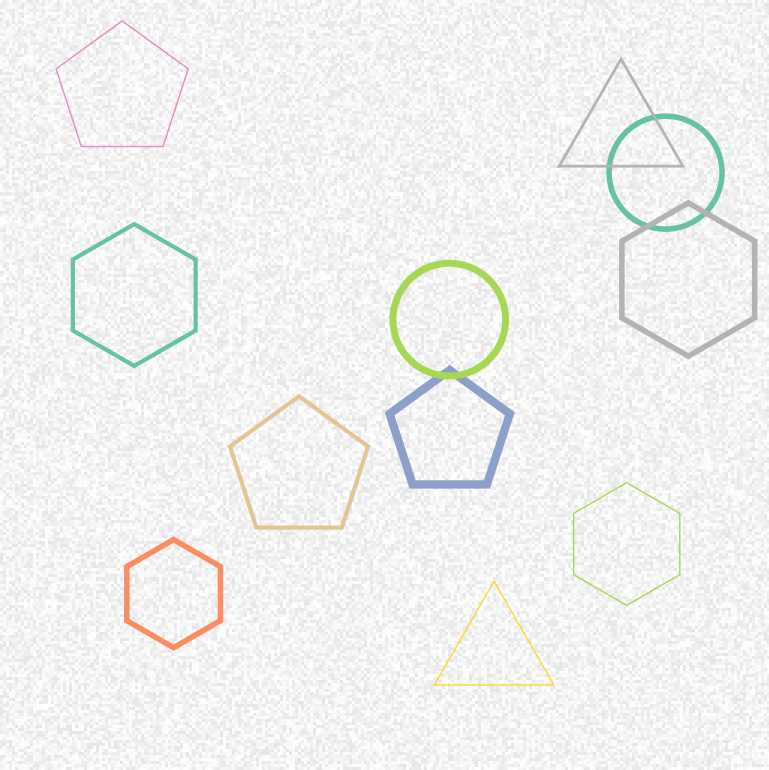[{"shape": "circle", "thickness": 2, "radius": 0.37, "center": [0.864, 0.776]}, {"shape": "hexagon", "thickness": 1.5, "radius": 0.46, "center": [0.174, 0.617]}, {"shape": "hexagon", "thickness": 2, "radius": 0.35, "center": [0.226, 0.229]}, {"shape": "pentagon", "thickness": 3, "radius": 0.41, "center": [0.584, 0.437]}, {"shape": "pentagon", "thickness": 0.5, "radius": 0.45, "center": [0.159, 0.883]}, {"shape": "hexagon", "thickness": 0.5, "radius": 0.4, "center": [0.814, 0.293]}, {"shape": "circle", "thickness": 2.5, "radius": 0.37, "center": [0.583, 0.585]}, {"shape": "triangle", "thickness": 0.5, "radius": 0.45, "center": [0.642, 0.155]}, {"shape": "pentagon", "thickness": 1.5, "radius": 0.47, "center": [0.388, 0.391]}, {"shape": "triangle", "thickness": 1, "radius": 0.46, "center": [0.807, 0.831]}, {"shape": "hexagon", "thickness": 2, "radius": 0.5, "center": [0.894, 0.637]}]